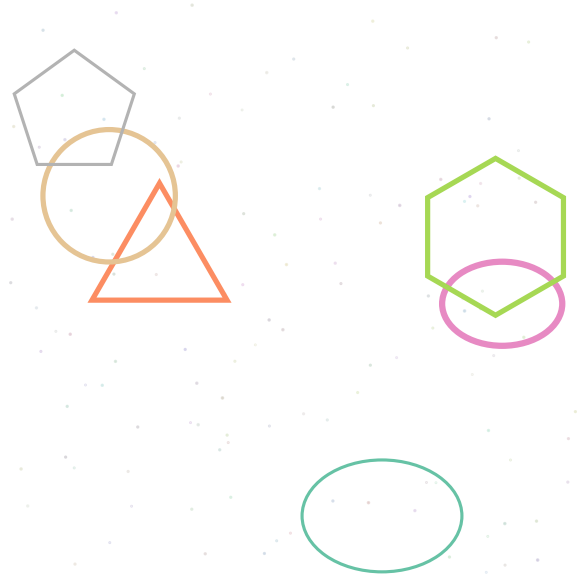[{"shape": "oval", "thickness": 1.5, "radius": 0.69, "center": [0.661, 0.106]}, {"shape": "triangle", "thickness": 2.5, "radius": 0.68, "center": [0.276, 0.547]}, {"shape": "oval", "thickness": 3, "radius": 0.52, "center": [0.87, 0.473]}, {"shape": "hexagon", "thickness": 2.5, "radius": 0.68, "center": [0.858, 0.589]}, {"shape": "circle", "thickness": 2.5, "radius": 0.57, "center": [0.189, 0.66]}, {"shape": "pentagon", "thickness": 1.5, "radius": 0.55, "center": [0.129, 0.803]}]